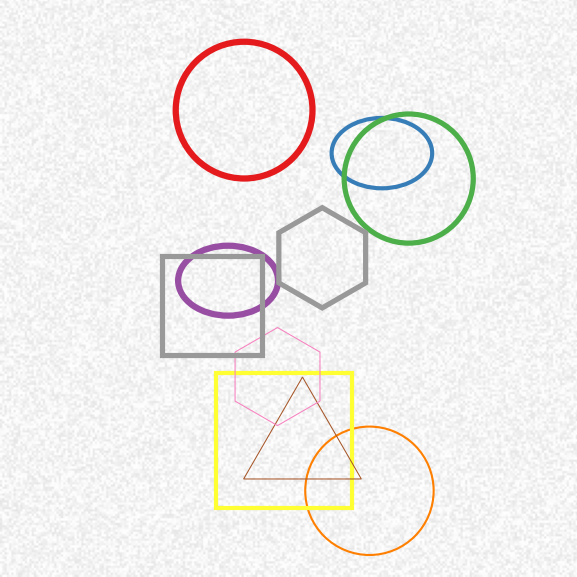[{"shape": "circle", "thickness": 3, "radius": 0.59, "center": [0.423, 0.808]}, {"shape": "oval", "thickness": 2, "radius": 0.44, "center": [0.661, 0.734]}, {"shape": "circle", "thickness": 2.5, "radius": 0.56, "center": [0.708, 0.69]}, {"shape": "oval", "thickness": 3, "radius": 0.43, "center": [0.395, 0.513]}, {"shape": "circle", "thickness": 1, "radius": 0.56, "center": [0.64, 0.149]}, {"shape": "square", "thickness": 2, "radius": 0.59, "center": [0.492, 0.236]}, {"shape": "triangle", "thickness": 0.5, "radius": 0.59, "center": [0.524, 0.229]}, {"shape": "hexagon", "thickness": 0.5, "radius": 0.42, "center": [0.481, 0.347]}, {"shape": "square", "thickness": 2.5, "radius": 0.43, "center": [0.367, 0.47]}, {"shape": "hexagon", "thickness": 2.5, "radius": 0.43, "center": [0.558, 0.553]}]